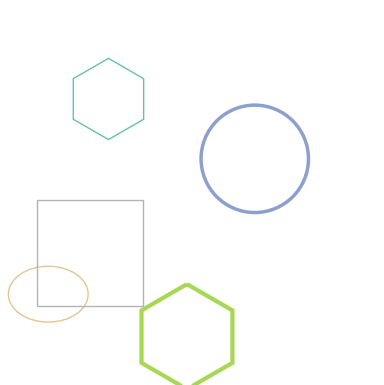[{"shape": "hexagon", "thickness": 1, "radius": 0.53, "center": [0.282, 0.743]}, {"shape": "circle", "thickness": 2.5, "radius": 0.7, "center": [0.662, 0.587]}, {"shape": "hexagon", "thickness": 3, "radius": 0.68, "center": [0.486, 0.126]}, {"shape": "oval", "thickness": 1, "radius": 0.52, "center": [0.125, 0.236]}, {"shape": "square", "thickness": 1, "radius": 0.69, "center": [0.234, 0.343]}]